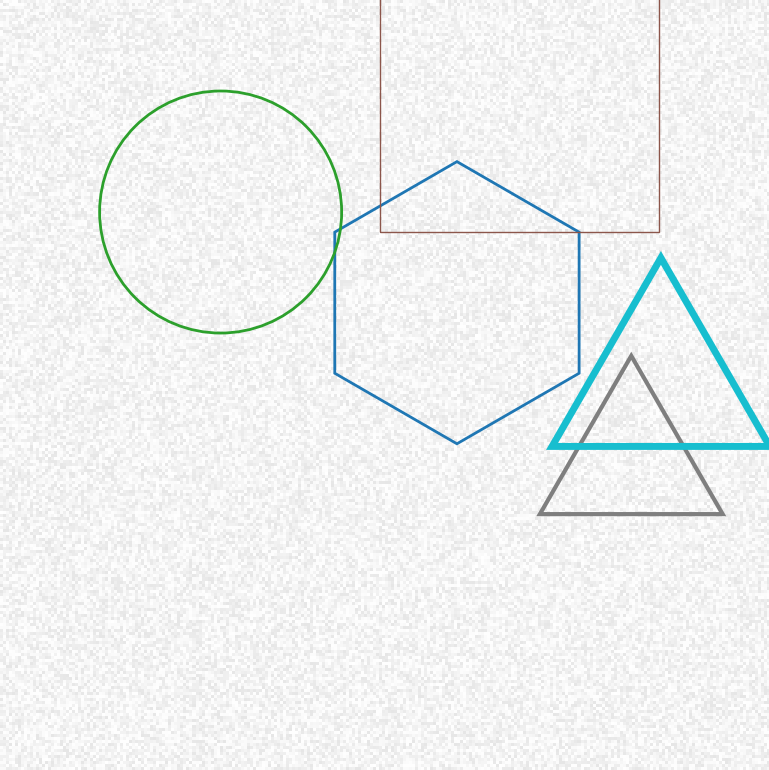[{"shape": "hexagon", "thickness": 1, "radius": 0.92, "center": [0.593, 0.607]}, {"shape": "circle", "thickness": 1, "radius": 0.79, "center": [0.287, 0.725]}, {"shape": "square", "thickness": 0.5, "radius": 0.91, "center": [0.675, 0.88]}, {"shape": "triangle", "thickness": 1.5, "radius": 0.69, "center": [0.82, 0.401]}, {"shape": "triangle", "thickness": 2.5, "radius": 0.82, "center": [0.858, 0.502]}]